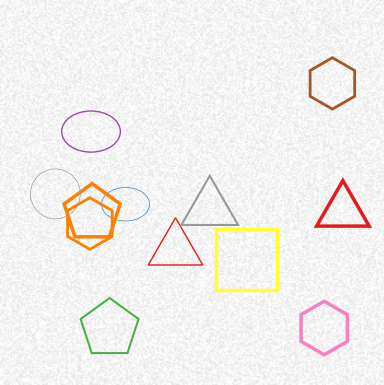[{"shape": "triangle", "thickness": 1, "radius": 0.41, "center": [0.456, 0.353]}, {"shape": "triangle", "thickness": 2.5, "radius": 0.39, "center": [0.891, 0.452]}, {"shape": "oval", "thickness": 0.5, "radius": 0.31, "center": [0.326, 0.469]}, {"shape": "pentagon", "thickness": 1.5, "radius": 0.4, "center": [0.285, 0.147]}, {"shape": "oval", "thickness": 1, "radius": 0.38, "center": [0.236, 0.658]}, {"shape": "pentagon", "thickness": 2.5, "radius": 0.38, "center": [0.239, 0.447]}, {"shape": "hexagon", "thickness": 2, "radius": 0.33, "center": [0.233, 0.419]}, {"shape": "square", "thickness": 2.5, "radius": 0.4, "center": [0.64, 0.327]}, {"shape": "hexagon", "thickness": 2, "radius": 0.33, "center": [0.863, 0.783]}, {"shape": "hexagon", "thickness": 2.5, "radius": 0.35, "center": [0.842, 0.148]}, {"shape": "triangle", "thickness": 1.5, "radius": 0.43, "center": [0.545, 0.458]}, {"shape": "circle", "thickness": 0.5, "radius": 0.32, "center": [0.144, 0.496]}]